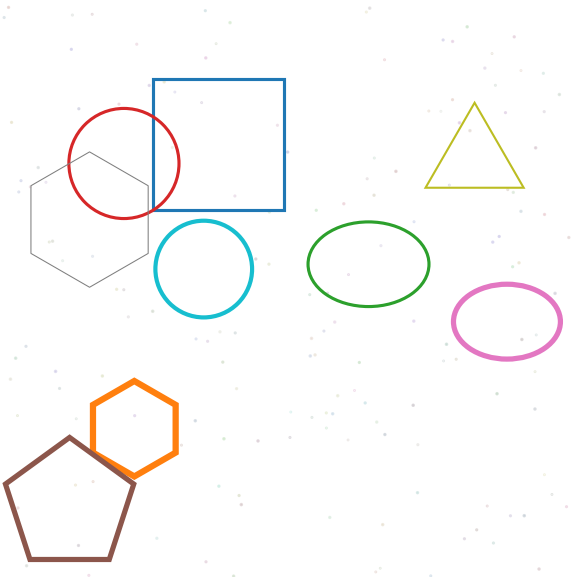[{"shape": "square", "thickness": 1.5, "radius": 0.57, "center": [0.379, 0.749]}, {"shape": "hexagon", "thickness": 3, "radius": 0.41, "center": [0.233, 0.257]}, {"shape": "oval", "thickness": 1.5, "radius": 0.52, "center": [0.638, 0.542]}, {"shape": "circle", "thickness": 1.5, "radius": 0.48, "center": [0.215, 0.716]}, {"shape": "pentagon", "thickness": 2.5, "radius": 0.58, "center": [0.121, 0.125]}, {"shape": "oval", "thickness": 2.5, "radius": 0.46, "center": [0.878, 0.442]}, {"shape": "hexagon", "thickness": 0.5, "radius": 0.59, "center": [0.155, 0.619]}, {"shape": "triangle", "thickness": 1, "radius": 0.49, "center": [0.822, 0.723]}, {"shape": "circle", "thickness": 2, "radius": 0.42, "center": [0.353, 0.533]}]